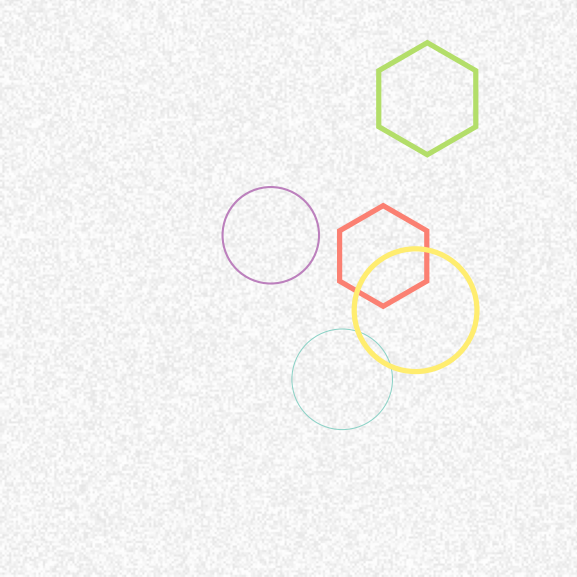[{"shape": "circle", "thickness": 0.5, "radius": 0.44, "center": [0.593, 0.342]}, {"shape": "hexagon", "thickness": 2.5, "radius": 0.44, "center": [0.664, 0.556]}, {"shape": "hexagon", "thickness": 2.5, "radius": 0.49, "center": [0.74, 0.828]}, {"shape": "circle", "thickness": 1, "radius": 0.42, "center": [0.469, 0.592]}, {"shape": "circle", "thickness": 2.5, "radius": 0.53, "center": [0.72, 0.462]}]